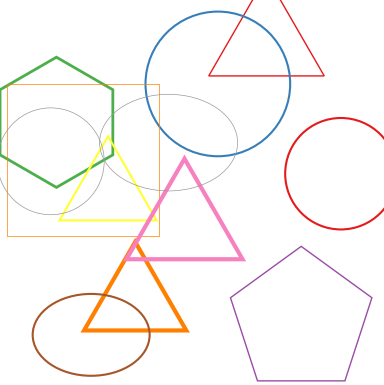[{"shape": "triangle", "thickness": 1, "radius": 0.87, "center": [0.692, 0.889]}, {"shape": "circle", "thickness": 1.5, "radius": 0.72, "center": [0.885, 0.549]}, {"shape": "circle", "thickness": 1.5, "radius": 0.94, "center": [0.566, 0.782]}, {"shape": "hexagon", "thickness": 2, "radius": 0.85, "center": [0.147, 0.682]}, {"shape": "pentagon", "thickness": 1, "radius": 0.97, "center": [0.782, 0.167]}, {"shape": "triangle", "thickness": 3, "radius": 0.77, "center": [0.351, 0.218]}, {"shape": "square", "thickness": 0.5, "radius": 0.99, "center": [0.215, 0.584]}, {"shape": "triangle", "thickness": 1.5, "radius": 0.73, "center": [0.281, 0.5]}, {"shape": "oval", "thickness": 1.5, "radius": 0.76, "center": [0.237, 0.13]}, {"shape": "triangle", "thickness": 3, "radius": 0.87, "center": [0.479, 0.414]}, {"shape": "circle", "thickness": 0.5, "radius": 0.69, "center": [0.132, 0.581]}, {"shape": "oval", "thickness": 0.5, "radius": 0.9, "center": [0.438, 0.63]}]